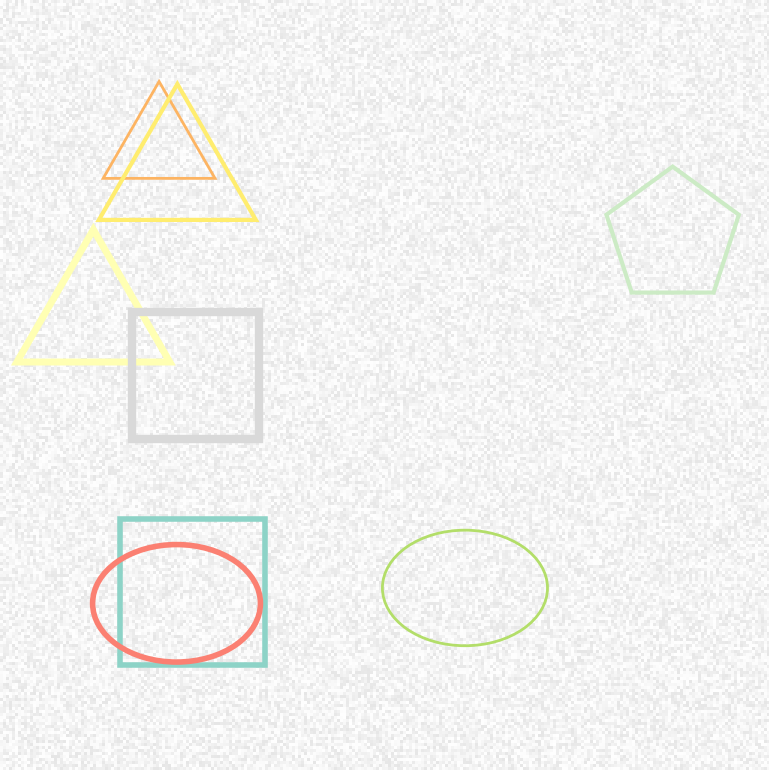[{"shape": "square", "thickness": 2, "radius": 0.47, "center": [0.25, 0.231]}, {"shape": "triangle", "thickness": 2.5, "radius": 0.57, "center": [0.121, 0.587]}, {"shape": "oval", "thickness": 2, "radius": 0.54, "center": [0.229, 0.216]}, {"shape": "triangle", "thickness": 1, "radius": 0.42, "center": [0.207, 0.81]}, {"shape": "oval", "thickness": 1, "radius": 0.54, "center": [0.604, 0.236]}, {"shape": "square", "thickness": 3, "radius": 0.41, "center": [0.254, 0.513]}, {"shape": "pentagon", "thickness": 1.5, "radius": 0.45, "center": [0.874, 0.693]}, {"shape": "triangle", "thickness": 1.5, "radius": 0.59, "center": [0.23, 0.773]}]